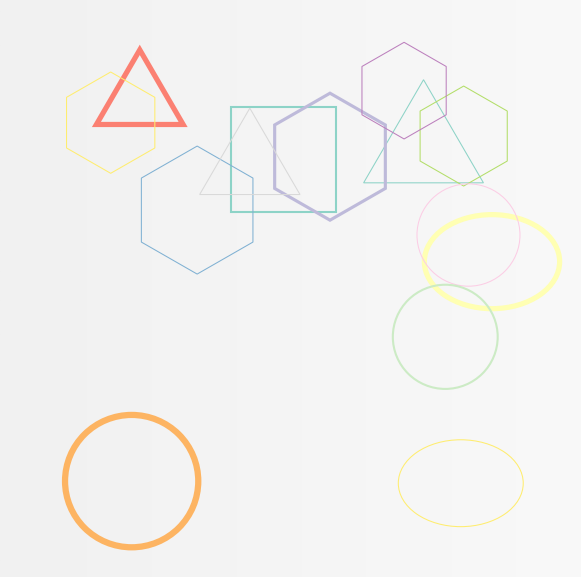[{"shape": "square", "thickness": 1, "radius": 0.45, "center": [0.488, 0.723]}, {"shape": "triangle", "thickness": 0.5, "radius": 0.6, "center": [0.729, 0.742]}, {"shape": "oval", "thickness": 2.5, "radius": 0.58, "center": [0.846, 0.546]}, {"shape": "hexagon", "thickness": 1.5, "radius": 0.55, "center": [0.568, 0.728]}, {"shape": "triangle", "thickness": 2.5, "radius": 0.43, "center": [0.24, 0.827]}, {"shape": "hexagon", "thickness": 0.5, "radius": 0.55, "center": [0.339, 0.635]}, {"shape": "circle", "thickness": 3, "radius": 0.57, "center": [0.226, 0.166]}, {"shape": "hexagon", "thickness": 0.5, "radius": 0.43, "center": [0.798, 0.764]}, {"shape": "circle", "thickness": 0.5, "radius": 0.44, "center": [0.806, 0.592]}, {"shape": "triangle", "thickness": 0.5, "radius": 0.5, "center": [0.43, 0.712]}, {"shape": "hexagon", "thickness": 0.5, "radius": 0.42, "center": [0.695, 0.842]}, {"shape": "circle", "thickness": 1, "radius": 0.45, "center": [0.766, 0.416]}, {"shape": "hexagon", "thickness": 0.5, "radius": 0.44, "center": [0.19, 0.787]}, {"shape": "oval", "thickness": 0.5, "radius": 0.54, "center": [0.793, 0.162]}]